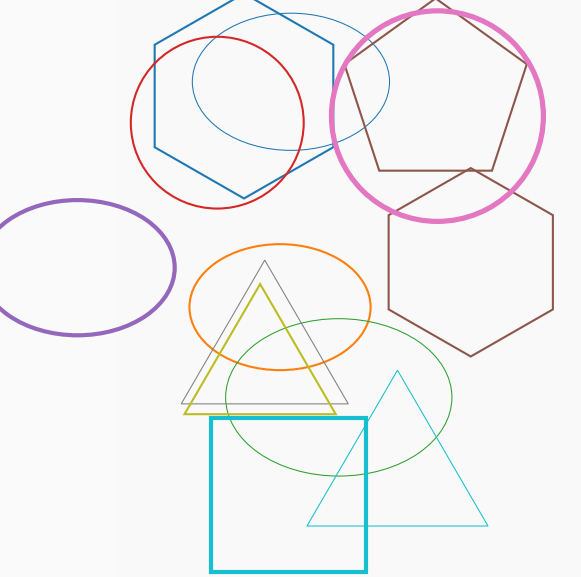[{"shape": "hexagon", "thickness": 1, "radius": 0.89, "center": [0.42, 0.833]}, {"shape": "oval", "thickness": 0.5, "radius": 0.85, "center": [0.501, 0.858]}, {"shape": "oval", "thickness": 1, "radius": 0.78, "center": [0.482, 0.467]}, {"shape": "oval", "thickness": 0.5, "radius": 0.97, "center": [0.583, 0.311]}, {"shape": "circle", "thickness": 1, "radius": 0.74, "center": [0.374, 0.787]}, {"shape": "oval", "thickness": 2, "radius": 0.84, "center": [0.133, 0.536]}, {"shape": "hexagon", "thickness": 1, "radius": 0.82, "center": [0.81, 0.545]}, {"shape": "pentagon", "thickness": 1, "radius": 0.82, "center": [0.749, 0.837]}, {"shape": "circle", "thickness": 2.5, "radius": 0.91, "center": [0.753, 0.798]}, {"shape": "triangle", "thickness": 0.5, "radius": 0.83, "center": [0.455, 0.383]}, {"shape": "triangle", "thickness": 1, "radius": 0.75, "center": [0.448, 0.357]}, {"shape": "square", "thickness": 2, "radius": 0.67, "center": [0.496, 0.143]}, {"shape": "triangle", "thickness": 0.5, "radius": 0.9, "center": [0.684, 0.178]}]